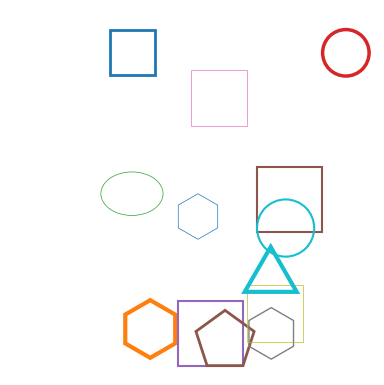[{"shape": "hexagon", "thickness": 0.5, "radius": 0.3, "center": [0.514, 0.438]}, {"shape": "square", "thickness": 2, "radius": 0.29, "center": [0.344, 0.864]}, {"shape": "hexagon", "thickness": 3, "radius": 0.37, "center": [0.39, 0.145]}, {"shape": "oval", "thickness": 0.5, "radius": 0.4, "center": [0.343, 0.497]}, {"shape": "circle", "thickness": 2.5, "radius": 0.3, "center": [0.898, 0.863]}, {"shape": "square", "thickness": 1.5, "radius": 0.42, "center": [0.547, 0.134]}, {"shape": "square", "thickness": 1.5, "radius": 0.42, "center": [0.752, 0.481]}, {"shape": "pentagon", "thickness": 2, "radius": 0.4, "center": [0.585, 0.115]}, {"shape": "square", "thickness": 0.5, "radius": 0.36, "center": [0.568, 0.746]}, {"shape": "hexagon", "thickness": 1, "radius": 0.33, "center": [0.704, 0.134]}, {"shape": "square", "thickness": 0.5, "radius": 0.37, "center": [0.715, 0.186]}, {"shape": "triangle", "thickness": 3, "radius": 0.39, "center": [0.703, 0.281]}, {"shape": "circle", "thickness": 1.5, "radius": 0.37, "center": [0.742, 0.408]}]